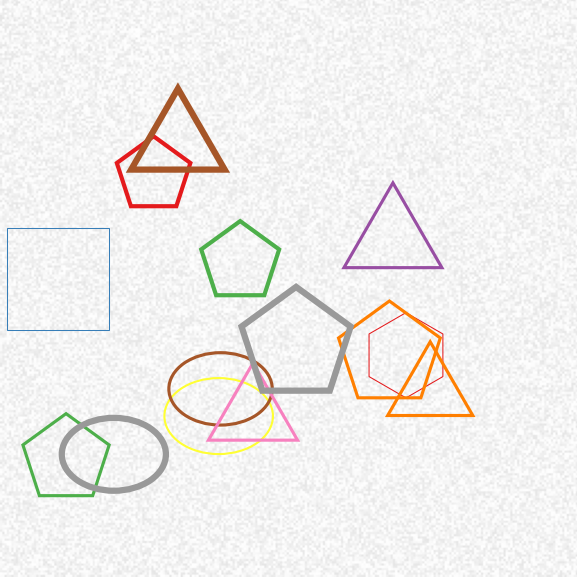[{"shape": "hexagon", "thickness": 0.5, "radius": 0.37, "center": [0.703, 0.384]}, {"shape": "pentagon", "thickness": 2, "radius": 0.33, "center": [0.266, 0.696]}, {"shape": "square", "thickness": 0.5, "radius": 0.44, "center": [0.101, 0.515]}, {"shape": "pentagon", "thickness": 2, "radius": 0.35, "center": [0.416, 0.545]}, {"shape": "pentagon", "thickness": 1.5, "radius": 0.39, "center": [0.114, 0.204]}, {"shape": "triangle", "thickness": 1.5, "radius": 0.49, "center": [0.68, 0.585]}, {"shape": "pentagon", "thickness": 1.5, "radius": 0.46, "center": [0.674, 0.385]}, {"shape": "triangle", "thickness": 1.5, "radius": 0.43, "center": [0.745, 0.322]}, {"shape": "oval", "thickness": 1, "radius": 0.47, "center": [0.379, 0.279]}, {"shape": "oval", "thickness": 1.5, "radius": 0.45, "center": [0.382, 0.326]}, {"shape": "triangle", "thickness": 3, "radius": 0.47, "center": [0.308, 0.752]}, {"shape": "triangle", "thickness": 1.5, "radius": 0.45, "center": [0.438, 0.281]}, {"shape": "pentagon", "thickness": 3, "radius": 0.5, "center": [0.513, 0.403]}, {"shape": "oval", "thickness": 3, "radius": 0.45, "center": [0.197, 0.212]}]